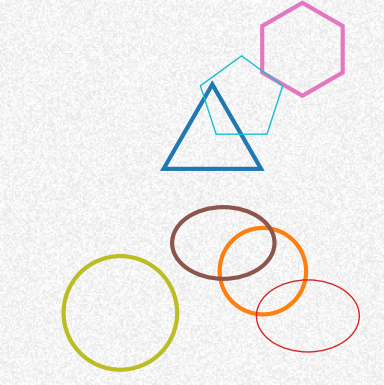[{"shape": "triangle", "thickness": 3, "radius": 0.73, "center": [0.551, 0.635]}, {"shape": "circle", "thickness": 3, "radius": 0.56, "center": [0.683, 0.296]}, {"shape": "oval", "thickness": 1, "radius": 0.67, "center": [0.8, 0.179]}, {"shape": "oval", "thickness": 3, "radius": 0.66, "center": [0.58, 0.369]}, {"shape": "hexagon", "thickness": 3, "radius": 0.6, "center": [0.786, 0.872]}, {"shape": "circle", "thickness": 3, "radius": 0.74, "center": [0.313, 0.187]}, {"shape": "pentagon", "thickness": 1, "radius": 0.56, "center": [0.627, 0.742]}]